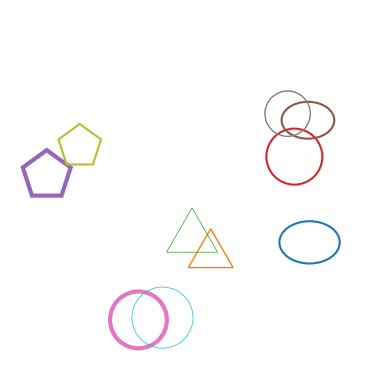[{"shape": "oval", "thickness": 1.5, "radius": 0.39, "center": [0.804, 0.37]}, {"shape": "triangle", "thickness": 1, "radius": 0.34, "center": [0.547, 0.339]}, {"shape": "triangle", "thickness": 0.5, "radius": 0.38, "center": [0.499, 0.383]}, {"shape": "circle", "thickness": 1.5, "radius": 0.36, "center": [0.765, 0.593]}, {"shape": "pentagon", "thickness": 3, "radius": 0.33, "center": [0.121, 0.545]}, {"shape": "oval", "thickness": 1.5, "radius": 0.34, "center": [0.8, 0.688]}, {"shape": "circle", "thickness": 3, "radius": 0.37, "center": [0.36, 0.169]}, {"shape": "circle", "thickness": 1, "radius": 0.29, "center": [0.747, 0.705]}, {"shape": "pentagon", "thickness": 1.5, "radius": 0.29, "center": [0.207, 0.62]}, {"shape": "circle", "thickness": 0.5, "radius": 0.4, "center": [0.422, 0.175]}]